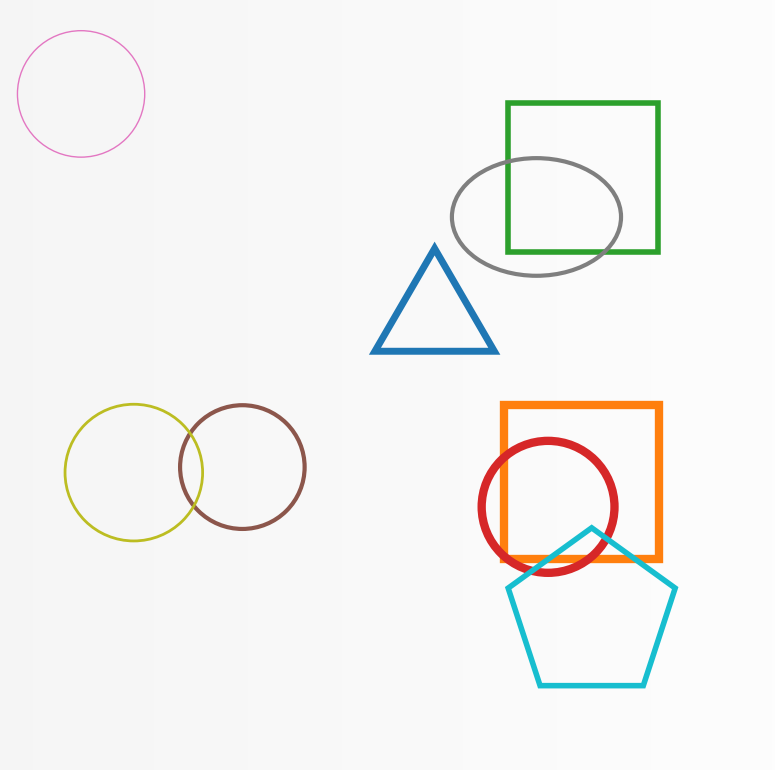[{"shape": "triangle", "thickness": 2.5, "radius": 0.44, "center": [0.561, 0.588]}, {"shape": "square", "thickness": 3, "radius": 0.5, "center": [0.75, 0.374]}, {"shape": "square", "thickness": 2, "radius": 0.48, "center": [0.752, 0.77]}, {"shape": "circle", "thickness": 3, "radius": 0.43, "center": [0.707, 0.342]}, {"shape": "circle", "thickness": 1.5, "radius": 0.4, "center": [0.313, 0.393]}, {"shape": "circle", "thickness": 0.5, "radius": 0.41, "center": [0.105, 0.878]}, {"shape": "oval", "thickness": 1.5, "radius": 0.55, "center": [0.692, 0.718]}, {"shape": "circle", "thickness": 1, "radius": 0.44, "center": [0.173, 0.386]}, {"shape": "pentagon", "thickness": 2, "radius": 0.57, "center": [0.763, 0.201]}]